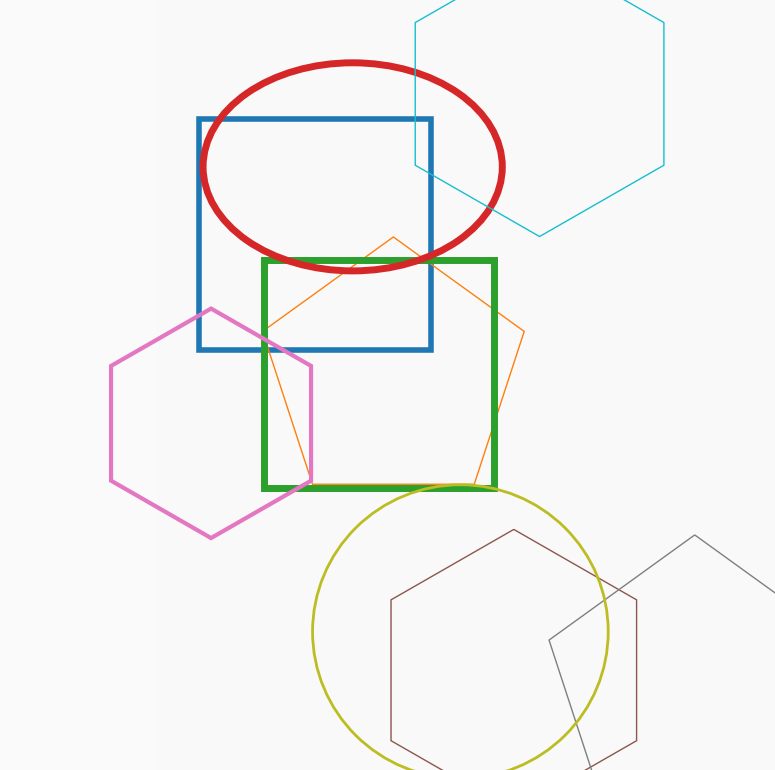[{"shape": "square", "thickness": 2, "radius": 0.75, "center": [0.406, 0.695]}, {"shape": "pentagon", "thickness": 0.5, "radius": 0.89, "center": [0.508, 0.515]}, {"shape": "square", "thickness": 2.5, "radius": 0.74, "center": [0.489, 0.514]}, {"shape": "oval", "thickness": 2.5, "radius": 0.97, "center": [0.455, 0.783]}, {"shape": "hexagon", "thickness": 0.5, "radius": 0.91, "center": [0.663, 0.13]}, {"shape": "hexagon", "thickness": 1.5, "radius": 0.75, "center": [0.272, 0.45]}, {"shape": "pentagon", "thickness": 0.5, "radius": 0.99, "center": [0.896, 0.108]}, {"shape": "circle", "thickness": 1, "radius": 0.95, "center": [0.594, 0.18]}, {"shape": "hexagon", "thickness": 0.5, "radius": 0.93, "center": [0.696, 0.878]}]